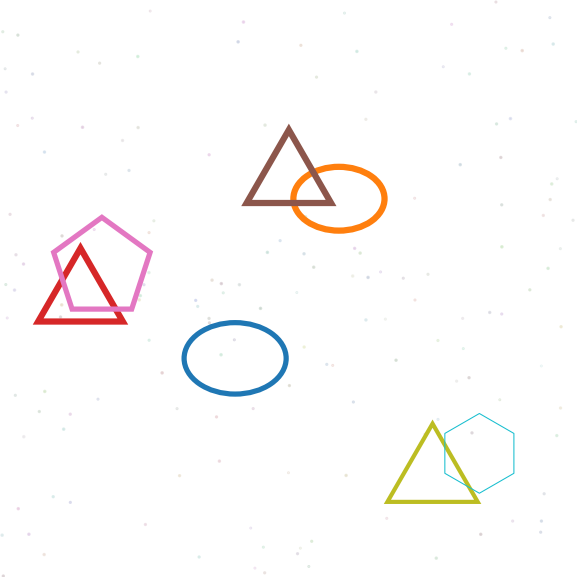[{"shape": "oval", "thickness": 2.5, "radius": 0.44, "center": [0.407, 0.379]}, {"shape": "oval", "thickness": 3, "radius": 0.39, "center": [0.587, 0.655]}, {"shape": "triangle", "thickness": 3, "radius": 0.42, "center": [0.139, 0.485]}, {"shape": "triangle", "thickness": 3, "radius": 0.42, "center": [0.5, 0.69]}, {"shape": "pentagon", "thickness": 2.5, "radius": 0.44, "center": [0.176, 0.535]}, {"shape": "triangle", "thickness": 2, "radius": 0.45, "center": [0.749, 0.175]}, {"shape": "hexagon", "thickness": 0.5, "radius": 0.35, "center": [0.83, 0.214]}]